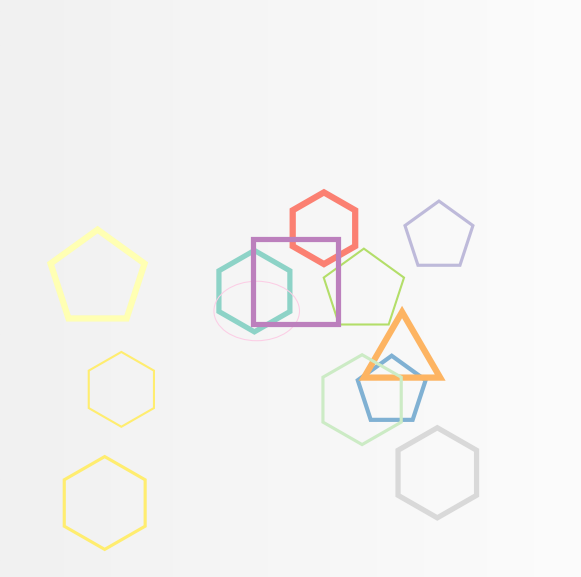[{"shape": "hexagon", "thickness": 2.5, "radius": 0.35, "center": [0.438, 0.495]}, {"shape": "pentagon", "thickness": 3, "radius": 0.42, "center": [0.168, 0.516]}, {"shape": "pentagon", "thickness": 1.5, "radius": 0.31, "center": [0.755, 0.59]}, {"shape": "hexagon", "thickness": 3, "radius": 0.31, "center": [0.557, 0.604]}, {"shape": "pentagon", "thickness": 2, "radius": 0.31, "center": [0.674, 0.322]}, {"shape": "triangle", "thickness": 3, "radius": 0.38, "center": [0.692, 0.383]}, {"shape": "pentagon", "thickness": 1, "radius": 0.36, "center": [0.626, 0.496]}, {"shape": "oval", "thickness": 0.5, "radius": 0.37, "center": [0.442, 0.461]}, {"shape": "hexagon", "thickness": 2.5, "radius": 0.39, "center": [0.752, 0.18]}, {"shape": "square", "thickness": 2.5, "radius": 0.37, "center": [0.509, 0.512]}, {"shape": "hexagon", "thickness": 1.5, "radius": 0.39, "center": [0.623, 0.307]}, {"shape": "hexagon", "thickness": 1.5, "radius": 0.4, "center": [0.18, 0.128]}, {"shape": "hexagon", "thickness": 1, "radius": 0.32, "center": [0.209, 0.325]}]